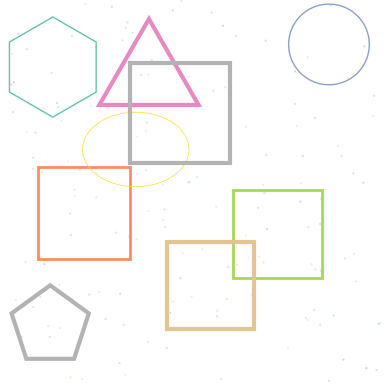[{"shape": "hexagon", "thickness": 1, "radius": 0.65, "center": [0.137, 0.826]}, {"shape": "square", "thickness": 2, "radius": 0.6, "center": [0.218, 0.448]}, {"shape": "circle", "thickness": 1, "radius": 0.52, "center": [0.854, 0.885]}, {"shape": "triangle", "thickness": 3, "radius": 0.74, "center": [0.387, 0.802]}, {"shape": "square", "thickness": 2, "radius": 0.57, "center": [0.721, 0.392]}, {"shape": "oval", "thickness": 0.5, "radius": 0.69, "center": [0.353, 0.612]}, {"shape": "square", "thickness": 3, "radius": 0.56, "center": [0.547, 0.259]}, {"shape": "square", "thickness": 3, "radius": 0.65, "center": [0.467, 0.706]}, {"shape": "pentagon", "thickness": 3, "radius": 0.53, "center": [0.13, 0.153]}]